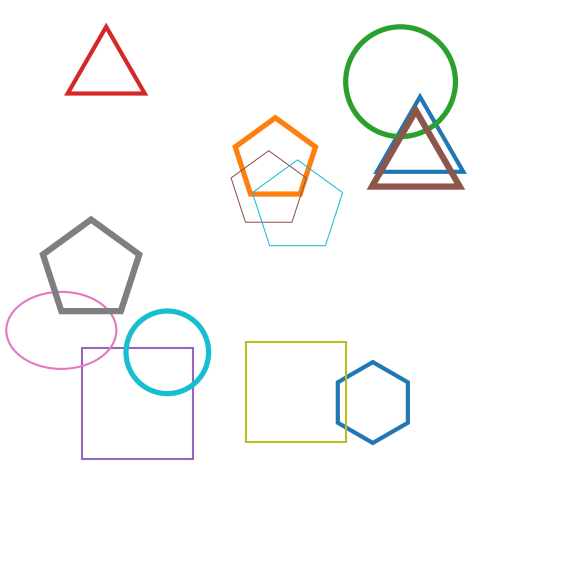[{"shape": "hexagon", "thickness": 2, "radius": 0.35, "center": [0.646, 0.302]}, {"shape": "triangle", "thickness": 2, "radius": 0.43, "center": [0.727, 0.745]}, {"shape": "pentagon", "thickness": 2.5, "radius": 0.37, "center": [0.477, 0.722]}, {"shape": "circle", "thickness": 2.5, "radius": 0.48, "center": [0.694, 0.858]}, {"shape": "triangle", "thickness": 2, "radius": 0.39, "center": [0.184, 0.876]}, {"shape": "square", "thickness": 1, "radius": 0.48, "center": [0.238, 0.3]}, {"shape": "triangle", "thickness": 3, "radius": 0.44, "center": [0.72, 0.72]}, {"shape": "pentagon", "thickness": 0.5, "radius": 0.34, "center": [0.465, 0.67]}, {"shape": "oval", "thickness": 1, "radius": 0.48, "center": [0.106, 0.427]}, {"shape": "pentagon", "thickness": 3, "radius": 0.44, "center": [0.158, 0.531]}, {"shape": "square", "thickness": 1, "radius": 0.43, "center": [0.513, 0.321]}, {"shape": "pentagon", "thickness": 0.5, "radius": 0.41, "center": [0.515, 0.64]}, {"shape": "circle", "thickness": 2.5, "radius": 0.36, "center": [0.29, 0.389]}]